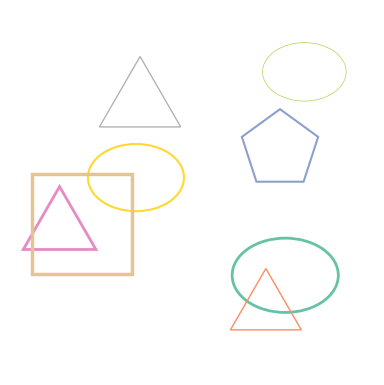[{"shape": "oval", "thickness": 2, "radius": 0.69, "center": [0.741, 0.285]}, {"shape": "triangle", "thickness": 1, "radius": 0.53, "center": [0.691, 0.196]}, {"shape": "pentagon", "thickness": 1.5, "radius": 0.52, "center": [0.727, 0.612]}, {"shape": "triangle", "thickness": 2, "radius": 0.54, "center": [0.155, 0.406]}, {"shape": "oval", "thickness": 0.5, "radius": 0.54, "center": [0.791, 0.813]}, {"shape": "oval", "thickness": 1.5, "radius": 0.62, "center": [0.353, 0.539]}, {"shape": "square", "thickness": 2.5, "radius": 0.65, "center": [0.213, 0.418]}, {"shape": "triangle", "thickness": 1, "radius": 0.61, "center": [0.364, 0.731]}]